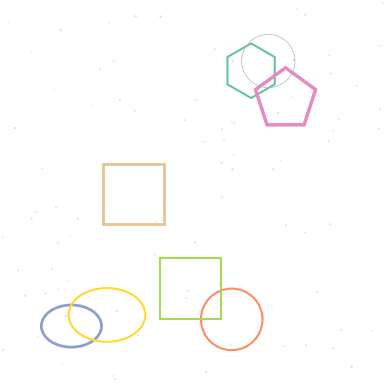[{"shape": "hexagon", "thickness": 1.5, "radius": 0.35, "center": [0.652, 0.816]}, {"shape": "circle", "thickness": 1.5, "radius": 0.4, "center": [0.602, 0.17]}, {"shape": "oval", "thickness": 2, "radius": 0.39, "center": [0.186, 0.153]}, {"shape": "pentagon", "thickness": 2.5, "radius": 0.41, "center": [0.742, 0.742]}, {"shape": "square", "thickness": 1.5, "radius": 0.4, "center": [0.496, 0.251]}, {"shape": "oval", "thickness": 1.5, "radius": 0.5, "center": [0.278, 0.182]}, {"shape": "square", "thickness": 2, "radius": 0.39, "center": [0.347, 0.497]}, {"shape": "circle", "thickness": 0.5, "radius": 0.35, "center": [0.697, 0.841]}]